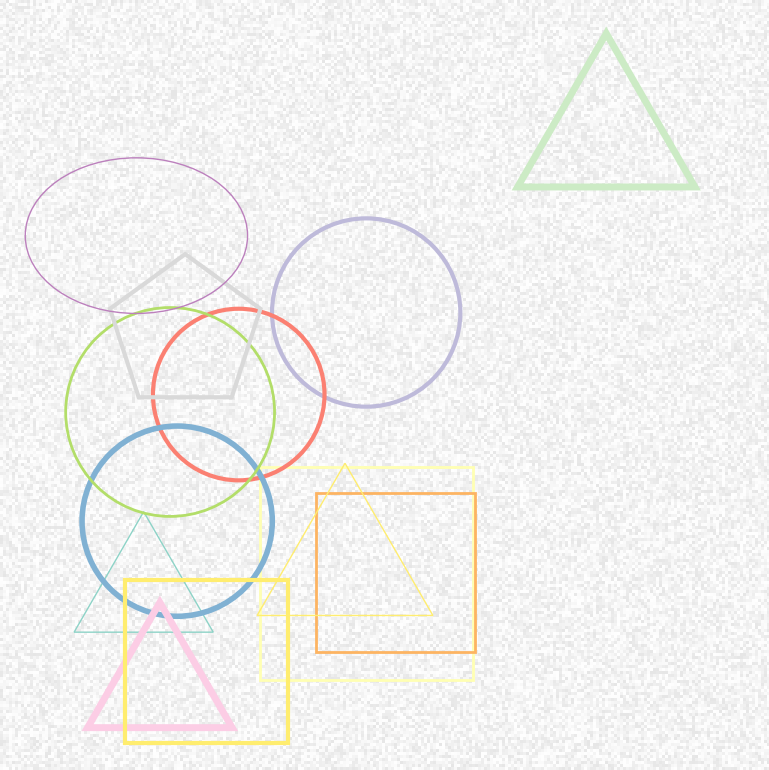[{"shape": "triangle", "thickness": 0.5, "radius": 0.52, "center": [0.187, 0.231]}, {"shape": "square", "thickness": 1, "radius": 0.69, "center": [0.476, 0.255]}, {"shape": "circle", "thickness": 1.5, "radius": 0.61, "center": [0.476, 0.594]}, {"shape": "circle", "thickness": 1.5, "radius": 0.56, "center": [0.31, 0.488]}, {"shape": "circle", "thickness": 2, "radius": 0.62, "center": [0.23, 0.323]}, {"shape": "square", "thickness": 1, "radius": 0.52, "center": [0.514, 0.256]}, {"shape": "circle", "thickness": 1, "radius": 0.68, "center": [0.221, 0.465]}, {"shape": "triangle", "thickness": 2.5, "radius": 0.54, "center": [0.208, 0.109]}, {"shape": "pentagon", "thickness": 1.5, "radius": 0.51, "center": [0.241, 0.567]}, {"shape": "oval", "thickness": 0.5, "radius": 0.72, "center": [0.177, 0.694]}, {"shape": "triangle", "thickness": 2.5, "radius": 0.66, "center": [0.787, 0.824]}, {"shape": "triangle", "thickness": 0.5, "radius": 0.66, "center": [0.448, 0.267]}, {"shape": "square", "thickness": 1.5, "radius": 0.53, "center": [0.269, 0.141]}]